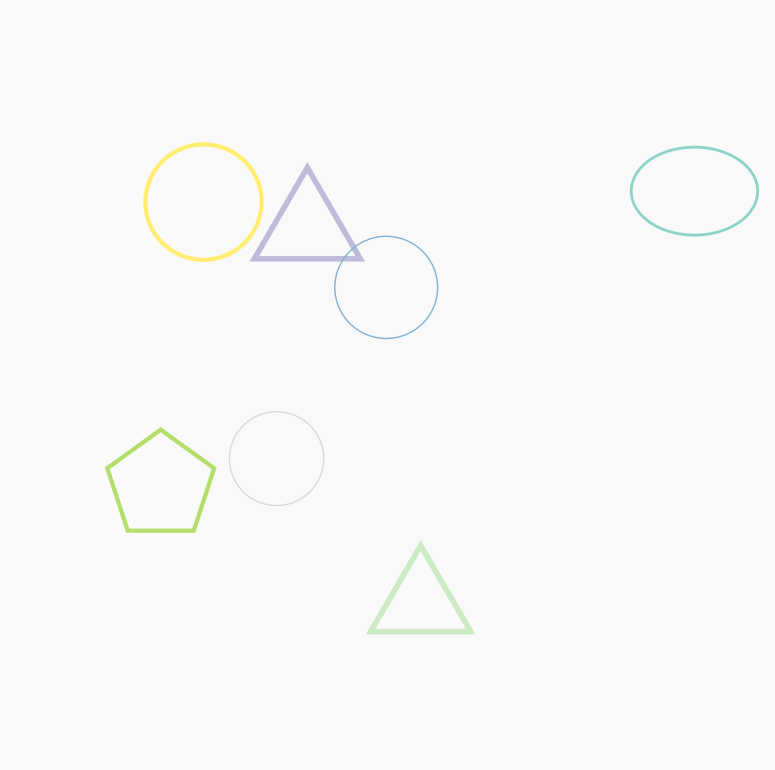[{"shape": "oval", "thickness": 1, "radius": 0.41, "center": [0.896, 0.752]}, {"shape": "triangle", "thickness": 2, "radius": 0.39, "center": [0.397, 0.703]}, {"shape": "circle", "thickness": 0.5, "radius": 0.33, "center": [0.498, 0.627]}, {"shape": "pentagon", "thickness": 1.5, "radius": 0.36, "center": [0.207, 0.369]}, {"shape": "circle", "thickness": 0.5, "radius": 0.3, "center": [0.357, 0.404]}, {"shape": "triangle", "thickness": 2, "radius": 0.37, "center": [0.543, 0.217]}, {"shape": "circle", "thickness": 1.5, "radius": 0.37, "center": [0.263, 0.738]}]